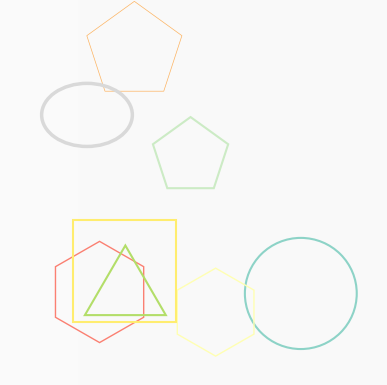[{"shape": "circle", "thickness": 1.5, "radius": 0.72, "center": [0.776, 0.238]}, {"shape": "hexagon", "thickness": 1, "radius": 0.57, "center": [0.556, 0.189]}, {"shape": "hexagon", "thickness": 1, "radius": 0.66, "center": [0.257, 0.242]}, {"shape": "pentagon", "thickness": 0.5, "radius": 0.65, "center": [0.347, 0.867]}, {"shape": "triangle", "thickness": 1.5, "radius": 0.6, "center": [0.323, 0.242]}, {"shape": "oval", "thickness": 2.5, "radius": 0.59, "center": [0.225, 0.702]}, {"shape": "pentagon", "thickness": 1.5, "radius": 0.51, "center": [0.492, 0.594]}, {"shape": "square", "thickness": 1.5, "radius": 0.66, "center": [0.322, 0.297]}]